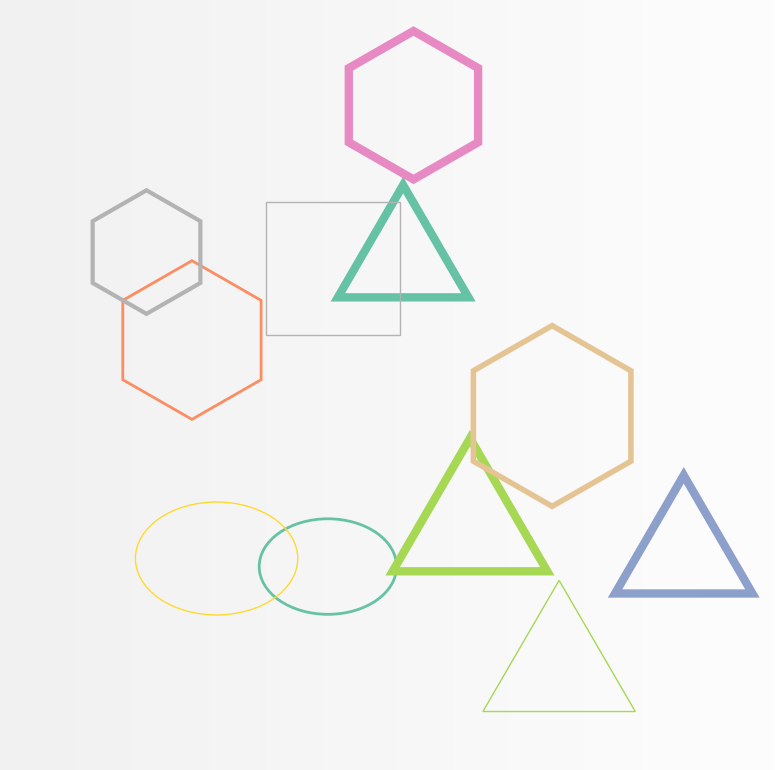[{"shape": "oval", "thickness": 1, "radius": 0.44, "center": [0.423, 0.264]}, {"shape": "triangle", "thickness": 3, "radius": 0.49, "center": [0.52, 0.662]}, {"shape": "hexagon", "thickness": 1, "radius": 0.52, "center": [0.248, 0.558]}, {"shape": "triangle", "thickness": 3, "radius": 0.51, "center": [0.882, 0.28]}, {"shape": "hexagon", "thickness": 3, "radius": 0.48, "center": [0.533, 0.863]}, {"shape": "triangle", "thickness": 3, "radius": 0.58, "center": [0.606, 0.316]}, {"shape": "triangle", "thickness": 0.5, "radius": 0.57, "center": [0.721, 0.133]}, {"shape": "oval", "thickness": 0.5, "radius": 0.52, "center": [0.279, 0.275]}, {"shape": "hexagon", "thickness": 2, "radius": 0.59, "center": [0.712, 0.46]}, {"shape": "hexagon", "thickness": 1.5, "radius": 0.4, "center": [0.189, 0.673]}, {"shape": "square", "thickness": 0.5, "radius": 0.43, "center": [0.43, 0.651]}]